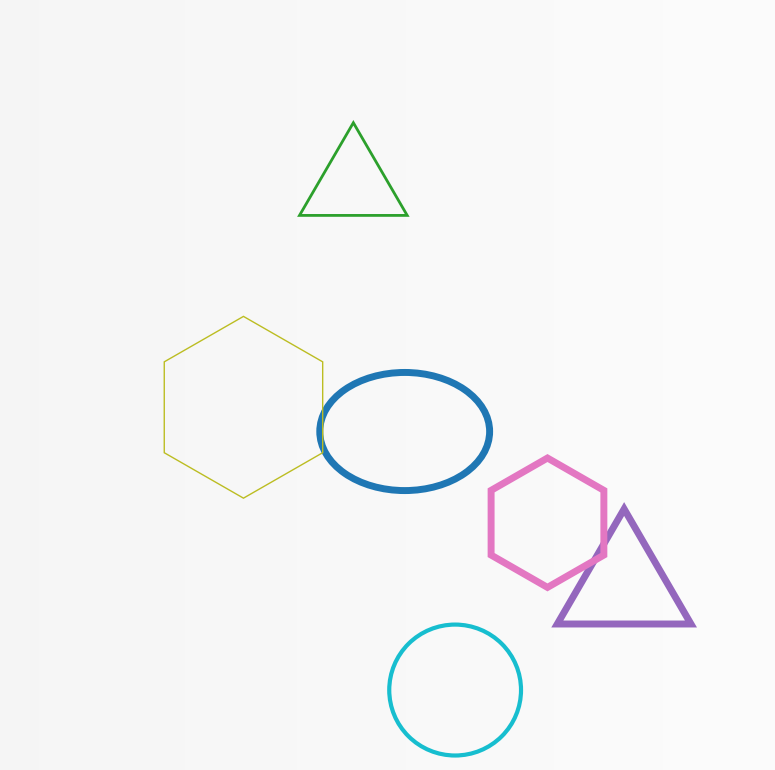[{"shape": "oval", "thickness": 2.5, "radius": 0.55, "center": [0.522, 0.44]}, {"shape": "triangle", "thickness": 1, "radius": 0.4, "center": [0.456, 0.76]}, {"shape": "triangle", "thickness": 2.5, "radius": 0.5, "center": [0.805, 0.239]}, {"shape": "hexagon", "thickness": 2.5, "radius": 0.42, "center": [0.706, 0.321]}, {"shape": "hexagon", "thickness": 0.5, "radius": 0.59, "center": [0.314, 0.471]}, {"shape": "circle", "thickness": 1.5, "radius": 0.43, "center": [0.587, 0.104]}]